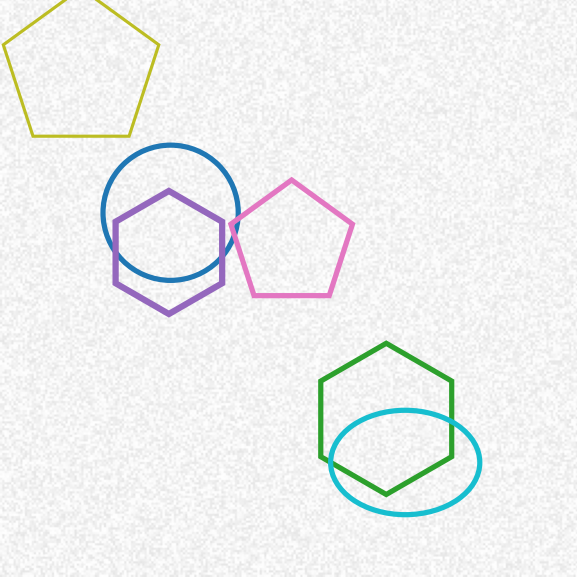[{"shape": "circle", "thickness": 2.5, "radius": 0.59, "center": [0.295, 0.631]}, {"shape": "hexagon", "thickness": 2.5, "radius": 0.65, "center": [0.669, 0.274]}, {"shape": "hexagon", "thickness": 3, "radius": 0.53, "center": [0.292, 0.562]}, {"shape": "pentagon", "thickness": 2.5, "radius": 0.55, "center": [0.505, 0.577]}, {"shape": "pentagon", "thickness": 1.5, "radius": 0.71, "center": [0.14, 0.878]}, {"shape": "oval", "thickness": 2.5, "radius": 0.65, "center": [0.702, 0.198]}]